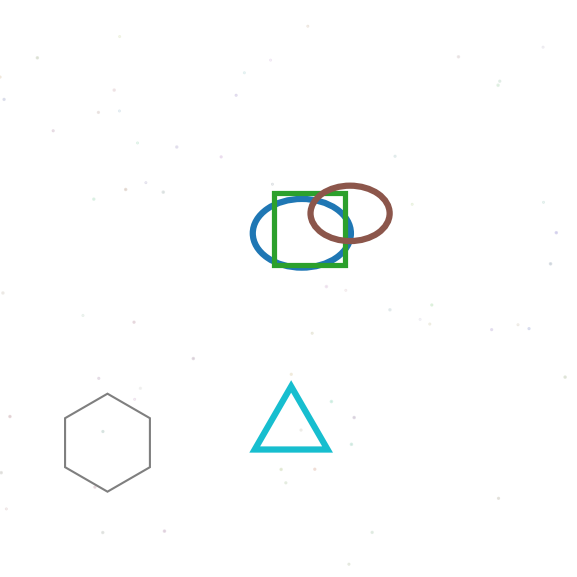[{"shape": "oval", "thickness": 3, "radius": 0.42, "center": [0.523, 0.595]}, {"shape": "square", "thickness": 2.5, "radius": 0.31, "center": [0.536, 0.602]}, {"shape": "oval", "thickness": 3, "radius": 0.34, "center": [0.606, 0.63]}, {"shape": "hexagon", "thickness": 1, "radius": 0.42, "center": [0.186, 0.233]}, {"shape": "triangle", "thickness": 3, "radius": 0.36, "center": [0.504, 0.257]}]